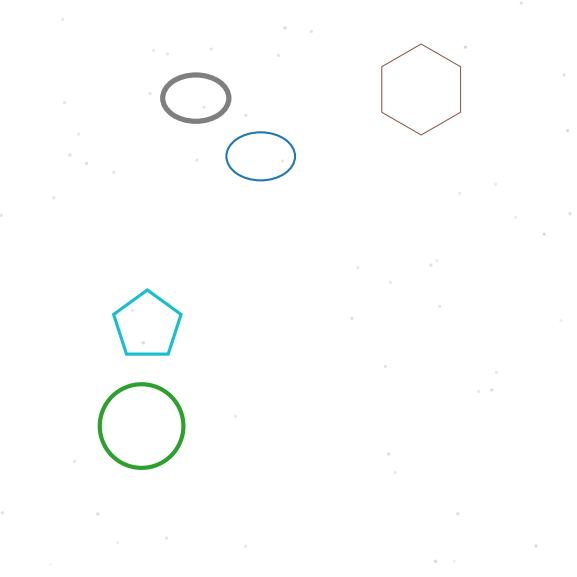[{"shape": "oval", "thickness": 1, "radius": 0.3, "center": [0.451, 0.728]}, {"shape": "circle", "thickness": 2, "radius": 0.36, "center": [0.245, 0.261]}, {"shape": "hexagon", "thickness": 0.5, "radius": 0.39, "center": [0.729, 0.844]}, {"shape": "oval", "thickness": 2.5, "radius": 0.29, "center": [0.339, 0.829]}, {"shape": "pentagon", "thickness": 1.5, "radius": 0.31, "center": [0.255, 0.436]}]